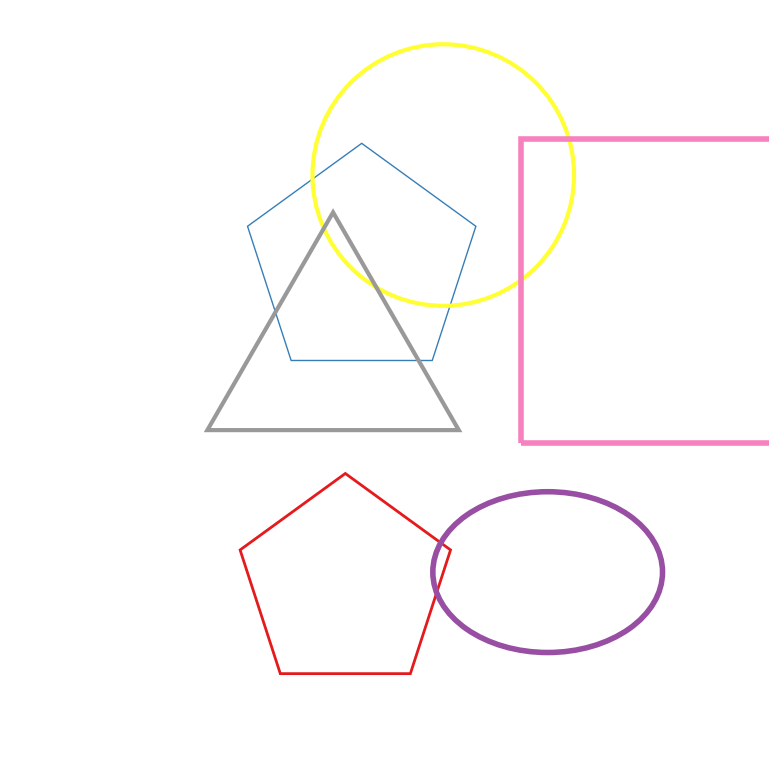[{"shape": "pentagon", "thickness": 1, "radius": 0.72, "center": [0.448, 0.241]}, {"shape": "pentagon", "thickness": 0.5, "radius": 0.78, "center": [0.47, 0.658]}, {"shape": "oval", "thickness": 2, "radius": 0.75, "center": [0.711, 0.257]}, {"shape": "circle", "thickness": 1.5, "radius": 0.85, "center": [0.576, 0.773]}, {"shape": "square", "thickness": 2, "radius": 0.98, "center": [0.874, 0.622]}, {"shape": "triangle", "thickness": 1.5, "radius": 0.94, "center": [0.433, 0.536]}]